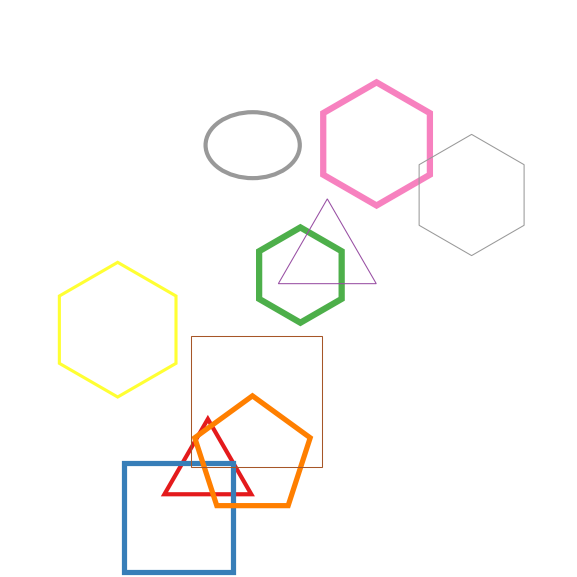[{"shape": "triangle", "thickness": 2, "radius": 0.43, "center": [0.36, 0.187]}, {"shape": "square", "thickness": 2.5, "radius": 0.47, "center": [0.309, 0.103]}, {"shape": "hexagon", "thickness": 3, "radius": 0.41, "center": [0.52, 0.523]}, {"shape": "triangle", "thickness": 0.5, "radius": 0.49, "center": [0.567, 0.557]}, {"shape": "pentagon", "thickness": 2.5, "radius": 0.53, "center": [0.437, 0.209]}, {"shape": "hexagon", "thickness": 1.5, "radius": 0.58, "center": [0.204, 0.428]}, {"shape": "square", "thickness": 0.5, "radius": 0.57, "center": [0.444, 0.305]}, {"shape": "hexagon", "thickness": 3, "radius": 0.53, "center": [0.652, 0.75]}, {"shape": "oval", "thickness": 2, "radius": 0.41, "center": [0.438, 0.748]}, {"shape": "hexagon", "thickness": 0.5, "radius": 0.52, "center": [0.817, 0.661]}]